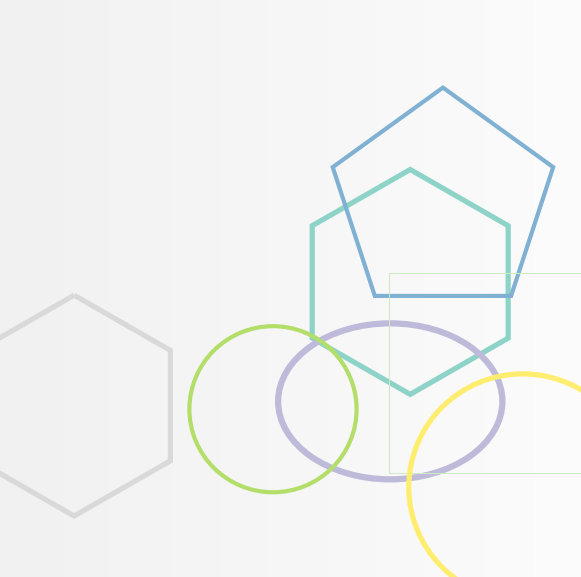[{"shape": "hexagon", "thickness": 2.5, "radius": 0.97, "center": [0.706, 0.511]}, {"shape": "oval", "thickness": 3, "radius": 0.96, "center": [0.671, 0.304]}, {"shape": "pentagon", "thickness": 2, "radius": 1.0, "center": [0.762, 0.648]}, {"shape": "circle", "thickness": 2, "radius": 0.72, "center": [0.47, 0.291]}, {"shape": "hexagon", "thickness": 2.5, "radius": 0.96, "center": [0.128, 0.297]}, {"shape": "square", "thickness": 0.5, "radius": 0.87, "center": [0.842, 0.353]}, {"shape": "circle", "thickness": 2.5, "radius": 0.98, "center": [0.899, 0.156]}]